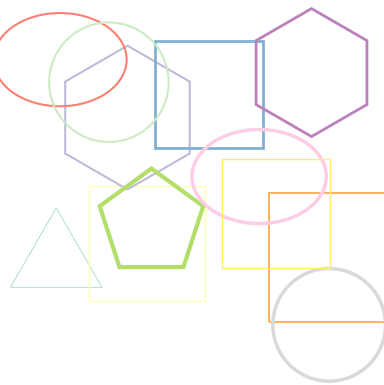[{"shape": "triangle", "thickness": 0.5, "radius": 0.69, "center": [0.146, 0.322]}, {"shape": "square", "thickness": 1, "radius": 0.75, "center": [0.382, 0.368]}, {"shape": "hexagon", "thickness": 1.5, "radius": 0.93, "center": [0.331, 0.695]}, {"shape": "oval", "thickness": 1.5, "radius": 0.86, "center": [0.156, 0.845]}, {"shape": "square", "thickness": 2, "radius": 0.7, "center": [0.543, 0.755]}, {"shape": "square", "thickness": 1.5, "radius": 0.84, "center": [0.866, 0.331]}, {"shape": "pentagon", "thickness": 3, "radius": 0.71, "center": [0.393, 0.421]}, {"shape": "oval", "thickness": 2.5, "radius": 0.87, "center": [0.673, 0.541]}, {"shape": "circle", "thickness": 2.5, "radius": 0.73, "center": [0.855, 0.156]}, {"shape": "hexagon", "thickness": 2, "radius": 0.83, "center": [0.809, 0.811]}, {"shape": "circle", "thickness": 1.5, "radius": 0.78, "center": [0.283, 0.786]}, {"shape": "square", "thickness": 1, "radius": 0.7, "center": [0.717, 0.445]}]